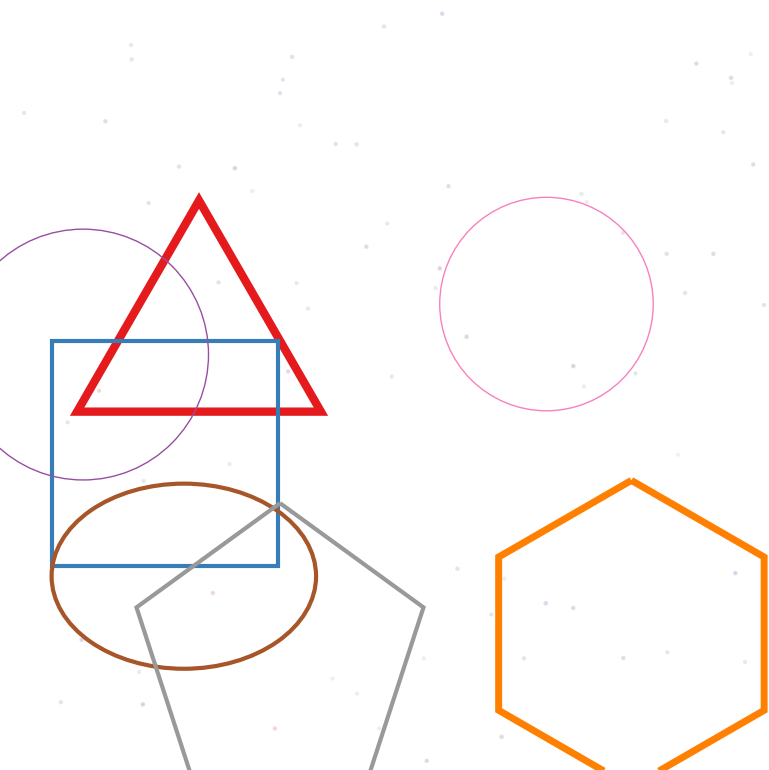[{"shape": "triangle", "thickness": 3, "radius": 0.91, "center": [0.258, 0.557]}, {"shape": "square", "thickness": 1.5, "radius": 0.73, "center": [0.214, 0.411]}, {"shape": "circle", "thickness": 0.5, "radius": 0.81, "center": [0.108, 0.54]}, {"shape": "hexagon", "thickness": 2.5, "radius": 1.0, "center": [0.82, 0.177]}, {"shape": "oval", "thickness": 1.5, "radius": 0.86, "center": [0.239, 0.252]}, {"shape": "circle", "thickness": 0.5, "radius": 0.69, "center": [0.71, 0.605]}, {"shape": "pentagon", "thickness": 1.5, "radius": 0.98, "center": [0.364, 0.151]}]